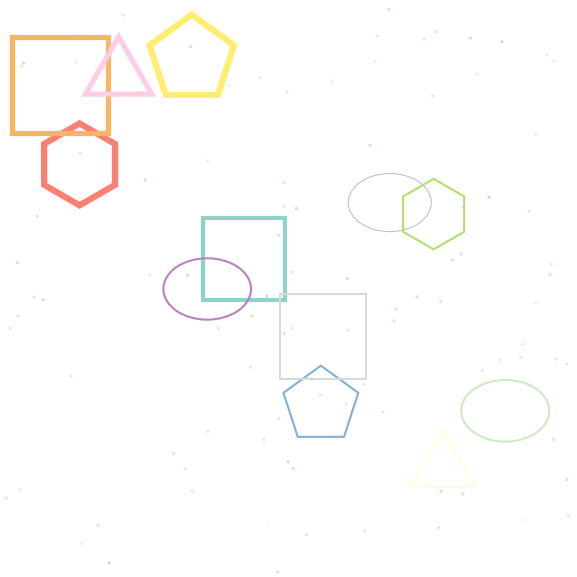[{"shape": "square", "thickness": 2, "radius": 0.35, "center": [0.423, 0.55]}, {"shape": "triangle", "thickness": 0.5, "radius": 0.33, "center": [0.767, 0.188]}, {"shape": "oval", "thickness": 0.5, "radius": 0.36, "center": [0.675, 0.648]}, {"shape": "hexagon", "thickness": 3, "radius": 0.35, "center": [0.138, 0.714]}, {"shape": "pentagon", "thickness": 1, "radius": 0.34, "center": [0.556, 0.298]}, {"shape": "square", "thickness": 2.5, "radius": 0.42, "center": [0.104, 0.851]}, {"shape": "hexagon", "thickness": 1, "radius": 0.31, "center": [0.751, 0.628]}, {"shape": "triangle", "thickness": 2.5, "radius": 0.33, "center": [0.205, 0.869]}, {"shape": "square", "thickness": 1, "radius": 0.37, "center": [0.559, 0.417]}, {"shape": "oval", "thickness": 1, "radius": 0.38, "center": [0.359, 0.499]}, {"shape": "oval", "thickness": 1, "radius": 0.38, "center": [0.875, 0.288]}, {"shape": "pentagon", "thickness": 3, "radius": 0.38, "center": [0.332, 0.897]}]